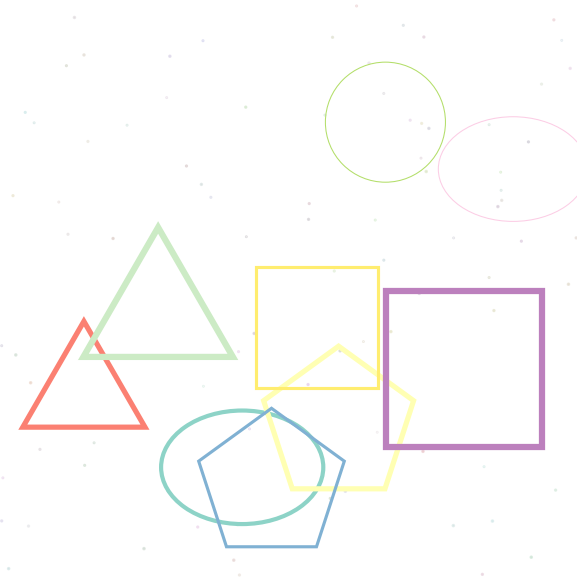[{"shape": "oval", "thickness": 2, "radius": 0.7, "center": [0.419, 0.19]}, {"shape": "pentagon", "thickness": 2.5, "radius": 0.68, "center": [0.586, 0.263]}, {"shape": "triangle", "thickness": 2.5, "radius": 0.61, "center": [0.145, 0.321]}, {"shape": "pentagon", "thickness": 1.5, "radius": 0.66, "center": [0.47, 0.16]}, {"shape": "circle", "thickness": 0.5, "radius": 0.52, "center": [0.667, 0.788]}, {"shape": "oval", "thickness": 0.5, "radius": 0.65, "center": [0.888, 0.706]}, {"shape": "square", "thickness": 3, "radius": 0.68, "center": [0.804, 0.36]}, {"shape": "triangle", "thickness": 3, "radius": 0.75, "center": [0.274, 0.456]}, {"shape": "square", "thickness": 1.5, "radius": 0.53, "center": [0.549, 0.432]}]